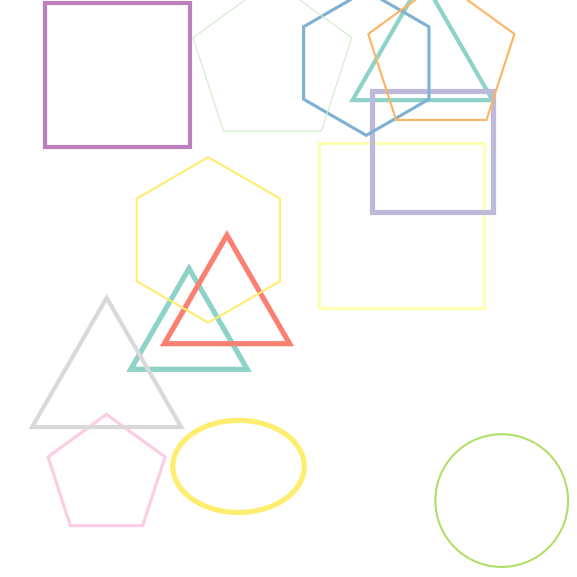[{"shape": "triangle", "thickness": 2, "radius": 0.7, "center": [0.732, 0.896]}, {"shape": "triangle", "thickness": 2.5, "radius": 0.58, "center": [0.327, 0.418]}, {"shape": "square", "thickness": 1.5, "radius": 0.71, "center": [0.695, 0.609]}, {"shape": "square", "thickness": 2.5, "radius": 0.52, "center": [0.748, 0.737]}, {"shape": "triangle", "thickness": 2.5, "radius": 0.63, "center": [0.393, 0.467]}, {"shape": "hexagon", "thickness": 1.5, "radius": 0.63, "center": [0.634, 0.89]}, {"shape": "pentagon", "thickness": 1, "radius": 0.67, "center": [0.764, 0.899]}, {"shape": "circle", "thickness": 1, "radius": 0.57, "center": [0.869, 0.132]}, {"shape": "pentagon", "thickness": 1.5, "radius": 0.53, "center": [0.184, 0.175]}, {"shape": "triangle", "thickness": 2, "radius": 0.75, "center": [0.185, 0.334]}, {"shape": "square", "thickness": 2, "radius": 0.62, "center": [0.204, 0.869]}, {"shape": "pentagon", "thickness": 0.5, "radius": 0.72, "center": [0.472, 0.889]}, {"shape": "hexagon", "thickness": 1, "radius": 0.72, "center": [0.361, 0.584]}, {"shape": "oval", "thickness": 2.5, "radius": 0.57, "center": [0.413, 0.191]}]